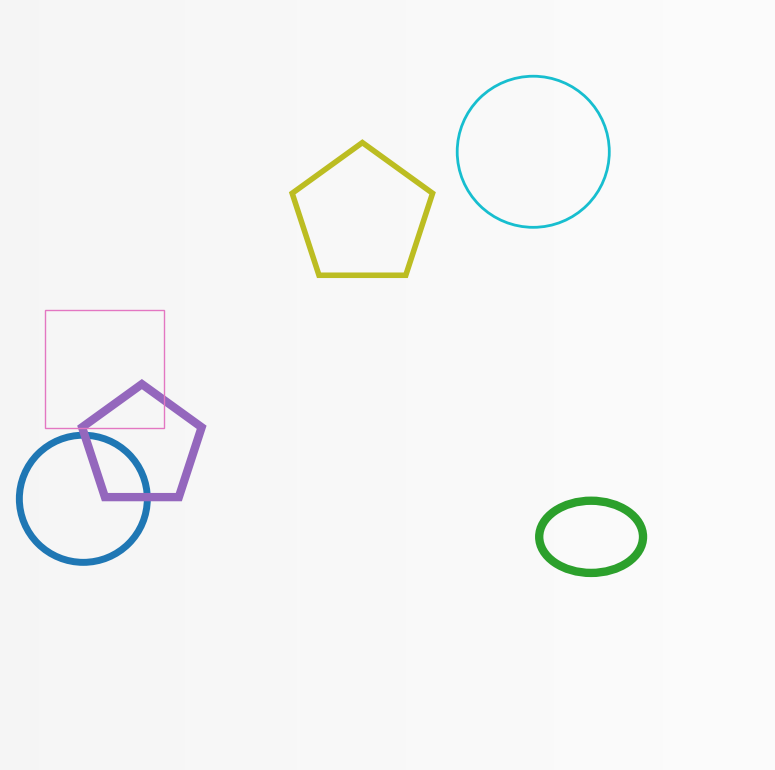[{"shape": "circle", "thickness": 2.5, "radius": 0.41, "center": [0.108, 0.352]}, {"shape": "oval", "thickness": 3, "radius": 0.33, "center": [0.763, 0.303]}, {"shape": "pentagon", "thickness": 3, "radius": 0.41, "center": [0.183, 0.42]}, {"shape": "square", "thickness": 0.5, "radius": 0.38, "center": [0.135, 0.521]}, {"shape": "pentagon", "thickness": 2, "radius": 0.48, "center": [0.468, 0.72]}, {"shape": "circle", "thickness": 1, "radius": 0.49, "center": [0.688, 0.803]}]